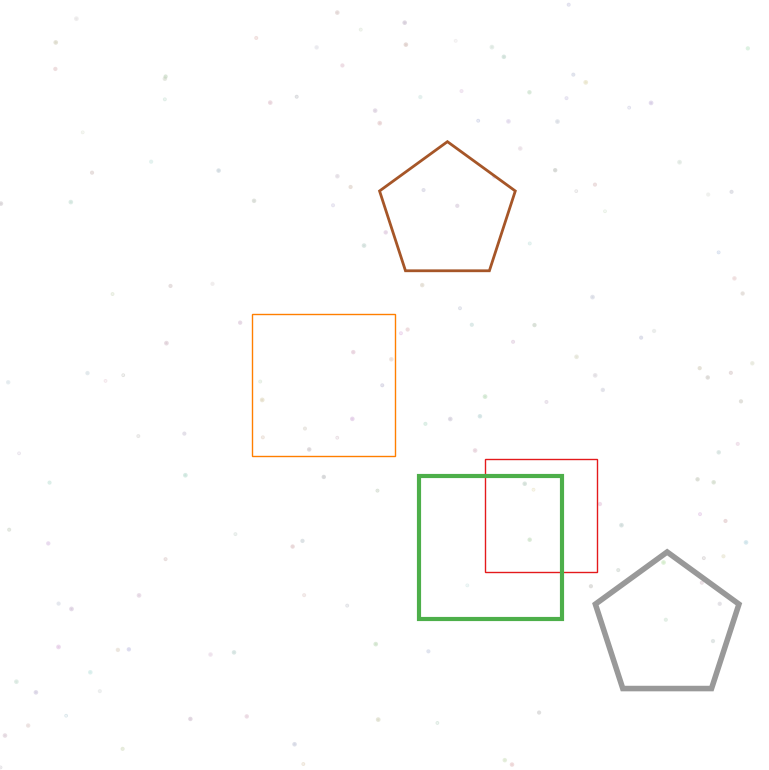[{"shape": "square", "thickness": 0.5, "radius": 0.37, "center": [0.703, 0.331]}, {"shape": "square", "thickness": 1.5, "radius": 0.46, "center": [0.637, 0.289]}, {"shape": "square", "thickness": 0.5, "radius": 0.46, "center": [0.42, 0.5]}, {"shape": "pentagon", "thickness": 1, "radius": 0.46, "center": [0.581, 0.723]}, {"shape": "pentagon", "thickness": 2, "radius": 0.49, "center": [0.866, 0.185]}]